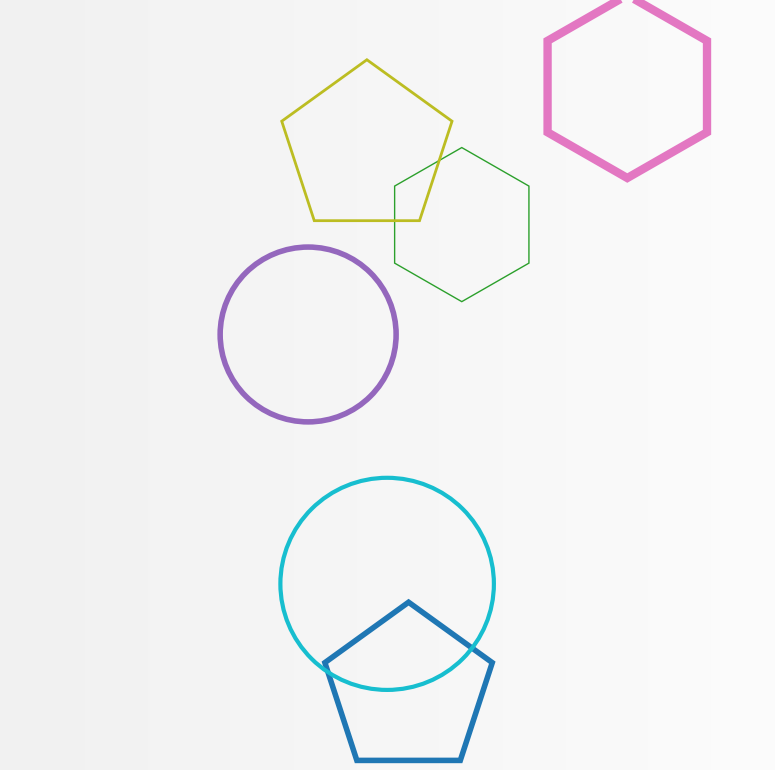[{"shape": "pentagon", "thickness": 2, "radius": 0.57, "center": [0.527, 0.104]}, {"shape": "hexagon", "thickness": 0.5, "radius": 0.5, "center": [0.596, 0.708]}, {"shape": "circle", "thickness": 2, "radius": 0.57, "center": [0.398, 0.566]}, {"shape": "hexagon", "thickness": 3, "radius": 0.59, "center": [0.809, 0.888]}, {"shape": "pentagon", "thickness": 1, "radius": 0.58, "center": [0.473, 0.807]}, {"shape": "circle", "thickness": 1.5, "radius": 0.69, "center": [0.5, 0.242]}]